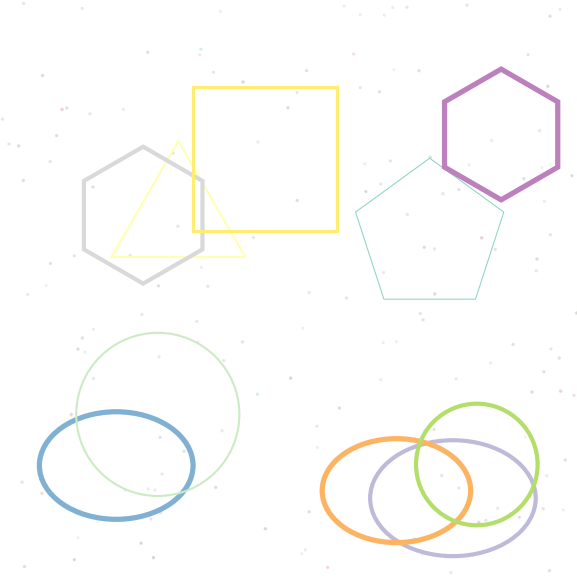[{"shape": "pentagon", "thickness": 0.5, "radius": 0.67, "center": [0.744, 0.59]}, {"shape": "triangle", "thickness": 1, "radius": 0.67, "center": [0.309, 0.621]}, {"shape": "oval", "thickness": 2, "radius": 0.72, "center": [0.784, 0.136]}, {"shape": "oval", "thickness": 2.5, "radius": 0.67, "center": [0.201, 0.193]}, {"shape": "oval", "thickness": 2.5, "radius": 0.64, "center": [0.686, 0.15]}, {"shape": "circle", "thickness": 2, "radius": 0.53, "center": [0.826, 0.195]}, {"shape": "hexagon", "thickness": 2, "radius": 0.59, "center": [0.248, 0.627]}, {"shape": "hexagon", "thickness": 2.5, "radius": 0.57, "center": [0.868, 0.766]}, {"shape": "circle", "thickness": 1, "radius": 0.71, "center": [0.273, 0.282]}, {"shape": "square", "thickness": 1.5, "radius": 0.62, "center": [0.458, 0.724]}]